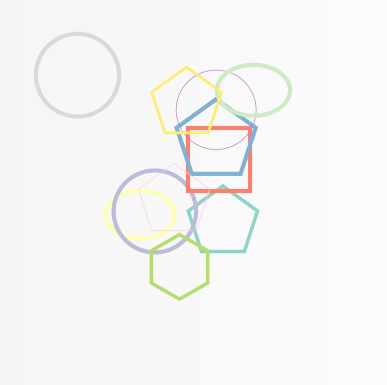[{"shape": "pentagon", "thickness": 2.5, "radius": 0.47, "center": [0.575, 0.423]}, {"shape": "oval", "thickness": 3, "radius": 0.45, "center": [0.362, 0.442]}, {"shape": "circle", "thickness": 3, "radius": 0.53, "center": [0.4, 0.451]}, {"shape": "square", "thickness": 3, "radius": 0.4, "center": [0.565, 0.586]}, {"shape": "pentagon", "thickness": 3, "radius": 0.54, "center": [0.558, 0.635]}, {"shape": "hexagon", "thickness": 2.5, "radius": 0.42, "center": [0.463, 0.307]}, {"shape": "pentagon", "thickness": 0.5, "radius": 0.48, "center": [0.449, 0.479]}, {"shape": "circle", "thickness": 3, "radius": 0.54, "center": [0.2, 0.805]}, {"shape": "circle", "thickness": 0.5, "radius": 0.52, "center": [0.558, 0.715]}, {"shape": "oval", "thickness": 3, "radius": 0.47, "center": [0.654, 0.765]}, {"shape": "pentagon", "thickness": 2, "radius": 0.47, "center": [0.482, 0.731]}]